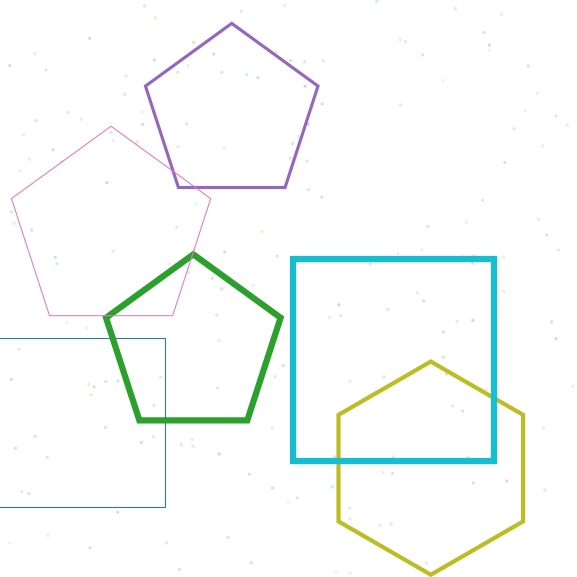[{"shape": "square", "thickness": 0.5, "radius": 0.73, "center": [0.139, 0.268]}, {"shape": "pentagon", "thickness": 3, "radius": 0.79, "center": [0.335, 0.4]}, {"shape": "pentagon", "thickness": 1.5, "radius": 0.79, "center": [0.401, 0.802]}, {"shape": "pentagon", "thickness": 0.5, "radius": 0.91, "center": [0.192, 0.599]}, {"shape": "hexagon", "thickness": 2, "radius": 0.92, "center": [0.746, 0.189]}, {"shape": "square", "thickness": 3, "radius": 0.87, "center": [0.681, 0.376]}]